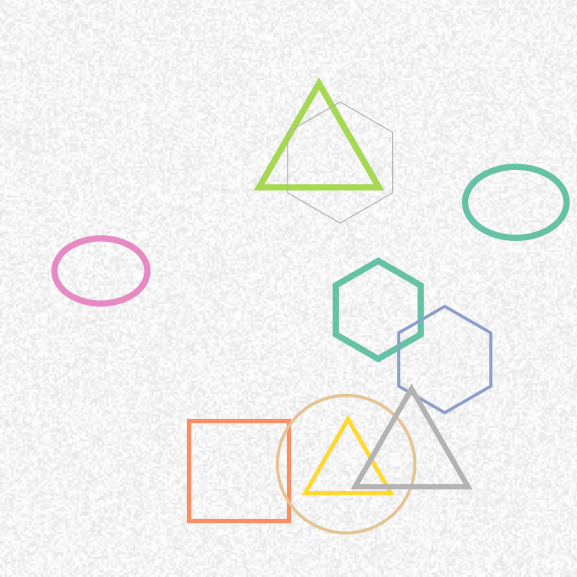[{"shape": "hexagon", "thickness": 3, "radius": 0.42, "center": [0.655, 0.463]}, {"shape": "oval", "thickness": 3, "radius": 0.44, "center": [0.893, 0.649]}, {"shape": "square", "thickness": 2, "radius": 0.43, "center": [0.414, 0.184]}, {"shape": "hexagon", "thickness": 1.5, "radius": 0.46, "center": [0.77, 0.377]}, {"shape": "oval", "thickness": 3, "radius": 0.4, "center": [0.175, 0.53]}, {"shape": "triangle", "thickness": 3, "radius": 0.6, "center": [0.552, 0.735]}, {"shape": "triangle", "thickness": 2, "radius": 0.43, "center": [0.603, 0.188]}, {"shape": "circle", "thickness": 1.5, "radius": 0.6, "center": [0.599, 0.195]}, {"shape": "hexagon", "thickness": 0.5, "radius": 0.52, "center": [0.589, 0.718]}, {"shape": "triangle", "thickness": 2.5, "radius": 0.56, "center": [0.713, 0.213]}]